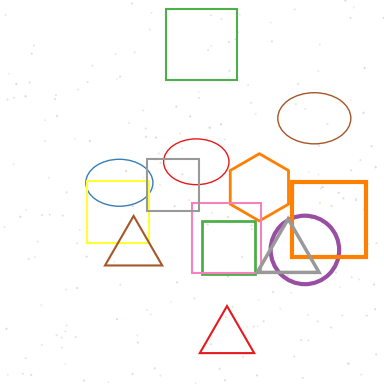[{"shape": "triangle", "thickness": 1.5, "radius": 0.41, "center": [0.59, 0.124]}, {"shape": "oval", "thickness": 1, "radius": 0.42, "center": [0.51, 0.58]}, {"shape": "oval", "thickness": 1, "radius": 0.44, "center": [0.31, 0.525]}, {"shape": "square", "thickness": 1.5, "radius": 0.46, "center": [0.524, 0.885]}, {"shape": "square", "thickness": 2, "radius": 0.34, "center": [0.594, 0.358]}, {"shape": "circle", "thickness": 3, "radius": 0.44, "center": [0.792, 0.351]}, {"shape": "square", "thickness": 3, "radius": 0.48, "center": [0.855, 0.43]}, {"shape": "hexagon", "thickness": 2, "radius": 0.44, "center": [0.674, 0.513]}, {"shape": "square", "thickness": 1.5, "radius": 0.41, "center": [0.307, 0.449]}, {"shape": "triangle", "thickness": 1.5, "radius": 0.43, "center": [0.347, 0.353]}, {"shape": "oval", "thickness": 1, "radius": 0.47, "center": [0.816, 0.693]}, {"shape": "square", "thickness": 1.5, "radius": 0.45, "center": [0.588, 0.382]}, {"shape": "triangle", "thickness": 2.5, "radius": 0.46, "center": [0.748, 0.339]}, {"shape": "square", "thickness": 1.5, "radius": 0.34, "center": [0.449, 0.519]}]